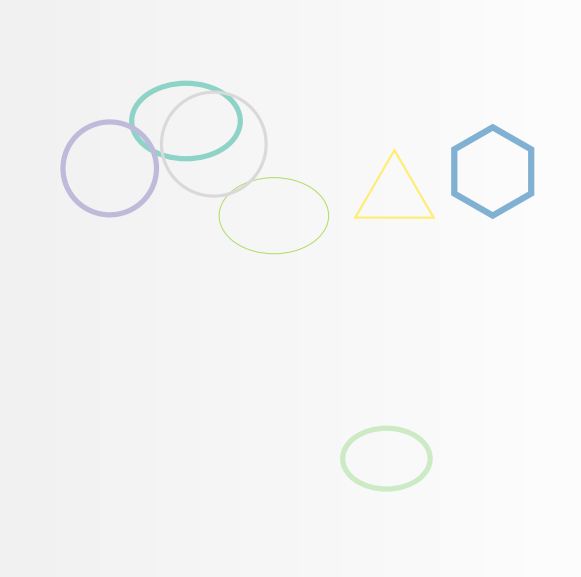[{"shape": "oval", "thickness": 2.5, "radius": 0.47, "center": [0.32, 0.79]}, {"shape": "circle", "thickness": 2.5, "radius": 0.4, "center": [0.189, 0.708]}, {"shape": "hexagon", "thickness": 3, "radius": 0.38, "center": [0.848, 0.702]}, {"shape": "oval", "thickness": 0.5, "radius": 0.47, "center": [0.471, 0.626]}, {"shape": "circle", "thickness": 1.5, "radius": 0.45, "center": [0.368, 0.75]}, {"shape": "oval", "thickness": 2.5, "radius": 0.38, "center": [0.665, 0.205]}, {"shape": "triangle", "thickness": 1, "radius": 0.39, "center": [0.679, 0.661]}]